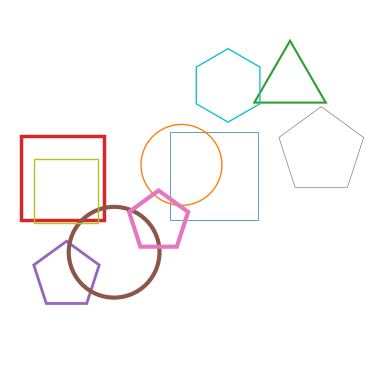[{"shape": "square", "thickness": 0.5, "radius": 0.57, "center": [0.555, 0.542]}, {"shape": "circle", "thickness": 1, "radius": 0.53, "center": [0.471, 0.572]}, {"shape": "triangle", "thickness": 1.5, "radius": 0.54, "center": [0.753, 0.787]}, {"shape": "square", "thickness": 2.5, "radius": 0.54, "center": [0.163, 0.538]}, {"shape": "pentagon", "thickness": 2, "radius": 0.45, "center": [0.173, 0.284]}, {"shape": "circle", "thickness": 3, "radius": 0.59, "center": [0.296, 0.345]}, {"shape": "pentagon", "thickness": 3, "radius": 0.4, "center": [0.412, 0.425]}, {"shape": "pentagon", "thickness": 0.5, "radius": 0.58, "center": [0.834, 0.607]}, {"shape": "square", "thickness": 1, "radius": 0.41, "center": [0.171, 0.504]}, {"shape": "hexagon", "thickness": 1, "radius": 0.48, "center": [0.592, 0.778]}]